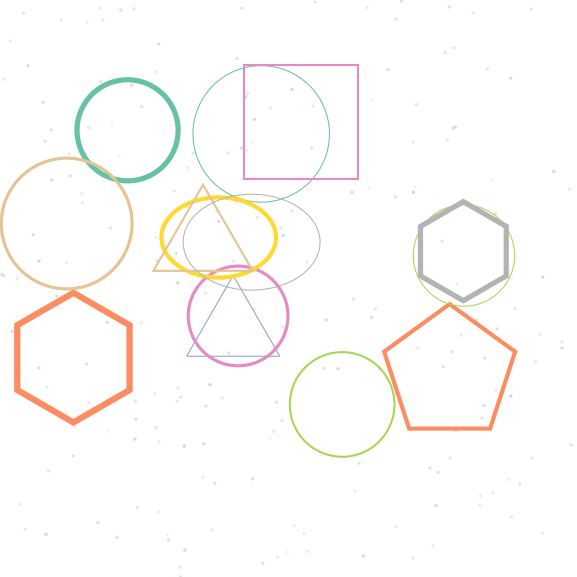[{"shape": "circle", "thickness": 2.5, "radius": 0.44, "center": [0.221, 0.774]}, {"shape": "circle", "thickness": 0.5, "radius": 0.59, "center": [0.452, 0.767]}, {"shape": "hexagon", "thickness": 3, "radius": 0.56, "center": [0.127, 0.38]}, {"shape": "pentagon", "thickness": 2, "radius": 0.6, "center": [0.779, 0.353]}, {"shape": "triangle", "thickness": 0.5, "radius": 0.47, "center": [0.404, 0.429]}, {"shape": "circle", "thickness": 1.5, "radius": 0.43, "center": [0.412, 0.452]}, {"shape": "square", "thickness": 1, "radius": 0.49, "center": [0.521, 0.788]}, {"shape": "circle", "thickness": 1, "radius": 0.45, "center": [0.592, 0.299]}, {"shape": "circle", "thickness": 0.5, "radius": 0.44, "center": [0.803, 0.557]}, {"shape": "oval", "thickness": 2, "radius": 0.5, "center": [0.379, 0.588]}, {"shape": "circle", "thickness": 1.5, "radius": 0.57, "center": [0.115, 0.612]}, {"shape": "triangle", "thickness": 1, "radius": 0.5, "center": [0.352, 0.58]}, {"shape": "hexagon", "thickness": 2.5, "radius": 0.43, "center": [0.802, 0.564]}, {"shape": "oval", "thickness": 0.5, "radius": 0.59, "center": [0.436, 0.58]}]